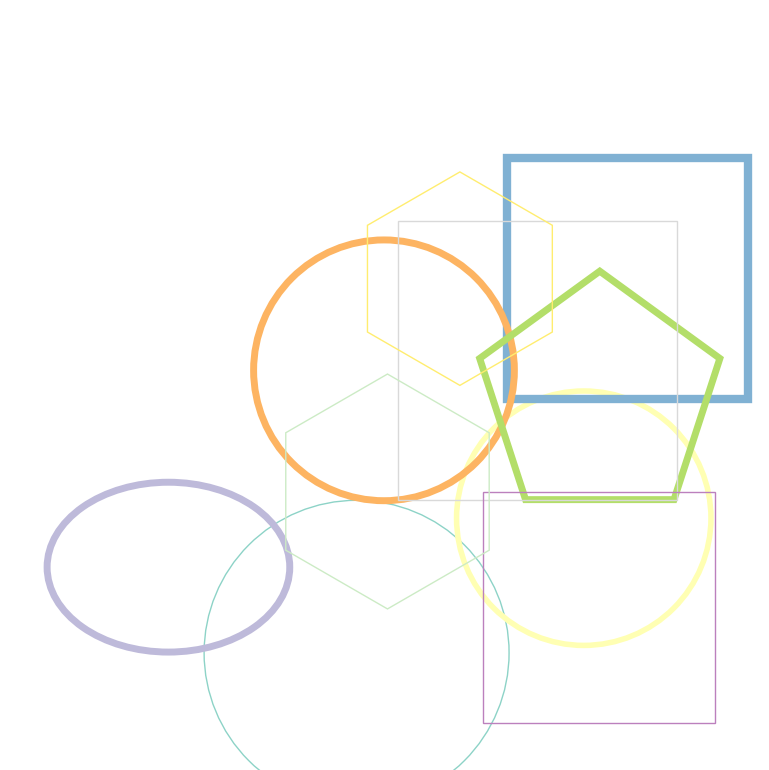[{"shape": "circle", "thickness": 0.5, "radius": 0.99, "center": [0.463, 0.152]}, {"shape": "circle", "thickness": 2, "radius": 0.83, "center": [0.758, 0.327]}, {"shape": "oval", "thickness": 2.5, "radius": 0.79, "center": [0.219, 0.263]}, {"shape": "square", "thickness": 3, "radius": 0.78, "center": [0.815, 0.639]}, {"shape": "circle", "thickness": 2.5, "radius": 0.85, "center": [0.499, 0.519]}, {"shape": "pentagon", "thickness": 2.5, "radius": 0.82, "center": [0.779, 0.484]}, {"shape": "square", "thickness": 0.5, "radius": 0.9, "center": [0.698, 0.532]}, {"shape": "square", "thickness": 0.5, "radius": 0.75, "center": [0.778, 0.211]}, {"shape": "hexagon", "thickness": 0.5, "radius": 0.76, "center": [0.503, 0.362]}, {"shape": "hexagon", "thickness": 0.5, "radius": 0.69, "center": [0.597, 0.638]}]